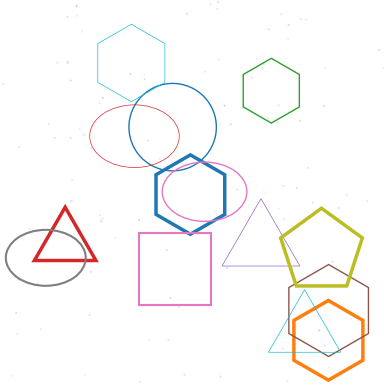[{"shape": "hexagon", "thickness": 2.5, "radius": 0.52, "center": [0.494, 0.495]}, {"shape": "circle", "thickness": 1, "radius": 0.57, "center": [0.448, 0.67]}, {"shape": "hexagon", "thickness": 2.5, "radius": 0.52, "center": [0.853, 0.116]}, {"shape": "hexagon", "thickness": 1, "radius": 0.42, "center": [0.705, 0.764]}, {"shape": "triangle", "thickness": 2.5, "radius": 0.46, "center": [0.169, 0.369]}, {"shape": "oval", "thickness": 0.5, "radius": 0.58, "center": [0.349, 0.646]}, {"shape": "triangle", "thickness": 0.5, "radius": 0.58, "center": [0.678, 0.367]}, {"shape": "hexagon", "thickness": 1, "radius": 0.6, "center": [0.854, 0.193]}, {"shape": "oval", "thickness": 1, "radius": 0.55, "center": [0.531, 0.502]}, {"shape": "square", "thickness": 1.5, "radius": 0.47, "center": [0.455, 0.301]}, {"shape": "oval", "thickness": 1.5, "radius": 0.52, "center": [0.119, 0.33]}, {"shape": "pentagon", "thickness": 2.5, "radius": 0.56, "center": [0.835, 0.348]}, {"shape": "triangle", "thickness": 0.5, "radius": 0.54, "center": [0.791, 0.139]}, {"shape": "hexagon", "thickness": 0.5, "radius": 0.5, "center": [0.341, 0.836]}]